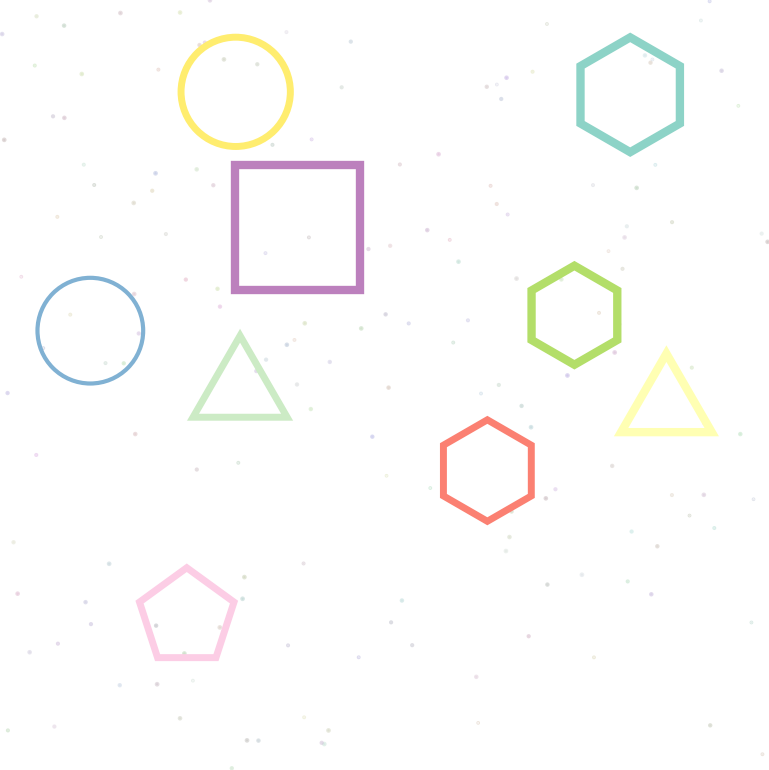[{"shape": "hexagon", "thickness": 3, "radius": 0.37, "center": [0.818, 0.877]}, {"shape": "triangle", "thickness": 3, "radius": 0.34, "center": [0.865, 0.473]}, {"shape": "hexagon", "thickness": 2.5, "radius": 0.33, "center": [0.633, 0.389]}, {"shape": "circle", "thickness": 1.5, "radius": 0.34, "center": [0.117, 0.571]}, {"shape": "hexagon", "thickness": 3, "radius": 0.32, "center": [0.746, 0.591]}, {"shape": "pentagon", "thickness": 2.5, "radius": 0.32, "center": [0.243, 0.198]}, {"shape": "square", "thickness": 3, "radius": 0.41, "center": [0.386, 0.704]}, {"shape": "triangle", "thickness": 2.5, "radius": 0.35, "center": [0.312, 0.493]}, {"shape": "circle", "thickness": 2.5, "radius": 0.35, "center": [0.306, 0.881]}]